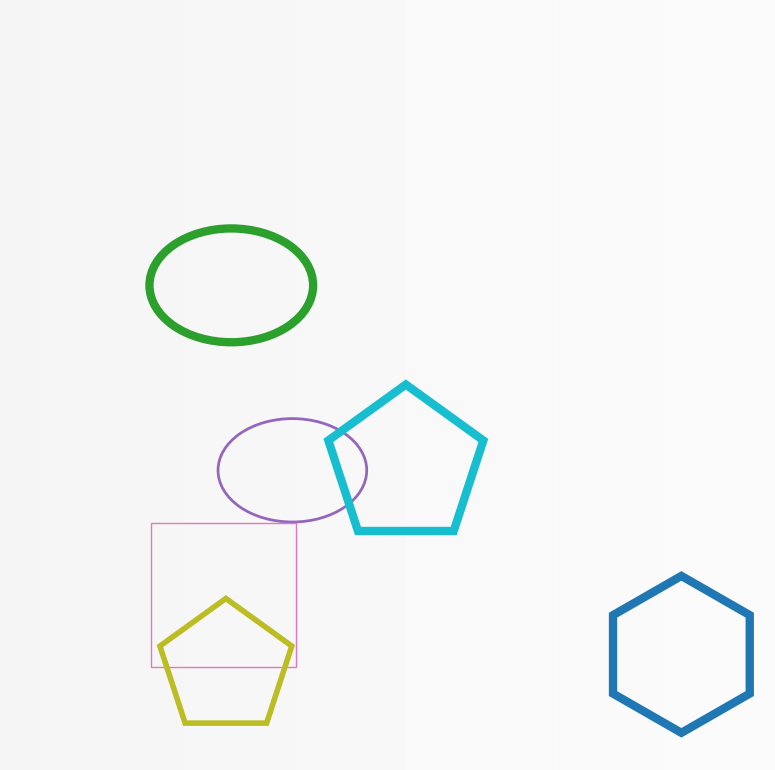[{"shape": "hexagon", "thickness": 3, "radius": 0.51, "center": [0.879, 0.15]}, {"shape": "oval", "thickness": 3, "radius": 0.53, "center": [0.298, 0.629]}, {"shape": "oval", "thickness": 1, "radius": 0.48, "center": [0.377, 0.389]}, {"shape": "square", "thickness": 0.5, "radius": 0.47, "center": [0.289, 0.227]}, {"shape": "pentagon", "thickness": 2, "radius": 0.45, "center": [0.291, 0.133]}, {"shape": "pentagon", "thickness": 3, "radius": 0.53, "center": [0.524, 0.395]}]